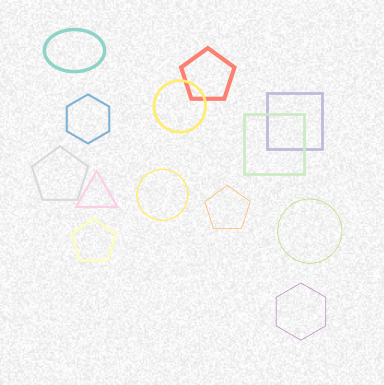[{"shape": "oval", "thickness": 2.5, "radius": 0.39, "center": [0.193, 0.869]}, {"shape": "pentagon", "thickness": 1.5, "radius": 0.3, "center": [0.244, 0.373]}, {"shape": "square", "thickness": 2, "radius": 0.36, "center": [0.765, 0.686]}, {"shape": "pentagon", "thickness": 3, "radius": 0.36, "center": [0.54, 0.802]}, {"shape": "hexagon", "thickness": 1.5, "radius": 0.32, "center": [0.229, 0.691]}, {"shape": "pentagon", "thickness": 0.5, "radius": 0.31, "center": [0.591, 0.457]}, {"shape": "circle", "thickness": 0.5, "radius": 0.42, "center": [0.805, 0.4]}, {"shape": "triangle", "thickness": 1.5, "radius": 0.31, "center": [0.251, 0.493]}, {"shape": "pentagon", "thickness": 1.5, "radius": 0.38, "center": [0.156, 0.543]}, {"shape": "hexagon", "thickness": 0.5, "radius": 0.37, "center": [0.782, 0.191]}, {"shape": "square", "thickness": 2, "radius": 0.38, "center": [0.712, 0.626]}, {"shape": "circle", "thickness": 1, "radius": 0.33, "center": [0.422, 0.494]}, {"shape": "circle", "thickness": 2, "radius": 0.34, "center": [0.467, 0.724]}]